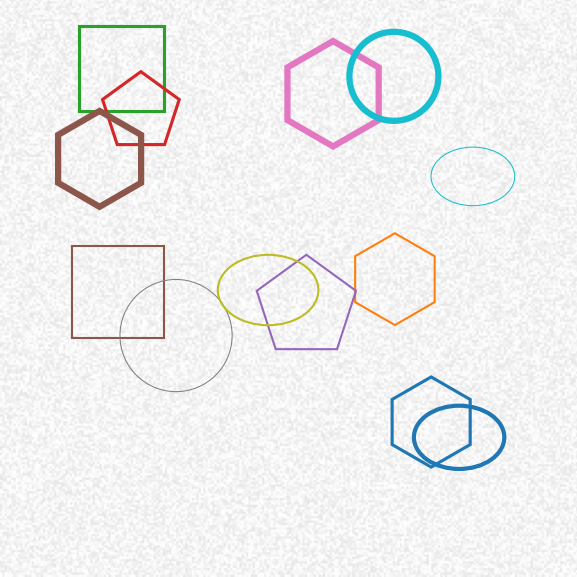[{"shape": "hexagon", "thickness": 1.5, "radius": 0.39, "center": [0.747, 0.268]}, {"shape": "oval", "thickness": 2, "radius": 0.39, "center": [0.795, 0.242]}, {"shape": "hexagon", "thickness": 1, "radius": 0.4, "center": [0.684, 0.516]}, {"shape": "square", "thickness": 1.5, "radius": 0.37, "center": [0.21, 0.88]}, {"shape": "pentagon", "thickness": 1.5, "radius": 0.35, "center": [0.244, 0.805]}, {"shape": "pentagon", "thickness": 1, "radius": 0.45, "center": [0.531, 0.468]}, {"shape": "hexagon", "thickness": 3, "radius": 0.41, "center": [0.172, 0.724]}, {"shape": "square", "thickness": 1, "radius": 0.4, "center": [0.205, 0.493]}, {"shape": "hexagon", "thickness": 3, "radius": 0.46, "center": [0.577, 0.837]}, {"shape": "circle", "thickness": 0.5, "radius": 0.49, "center": [0.305, 0.418]}, {"shape": "oval", "thickness": 1, "radius": 0.44, "center": [0.464, 0.497]}, {"shape": "oval", "thickness": 0.5, "radius": 0.36, "center": [0.819, 0.694]}, {"shape": "circle", "thickness": 3, "radius": 0.39, "center": [0.682, 0.867]}]